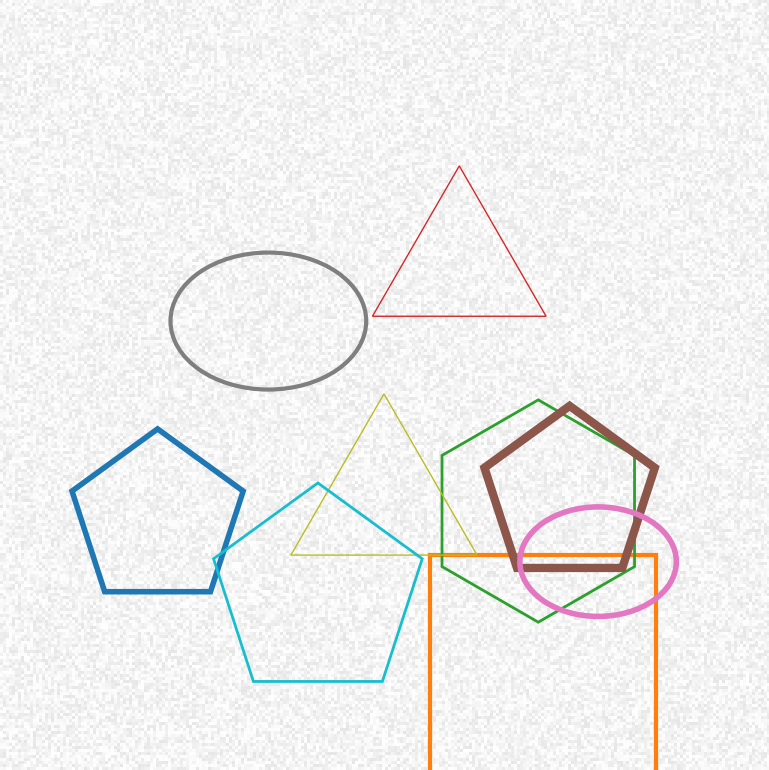[{"shape": "pentagon", "thickness": 2, "radius": 0.58, "center": [0.205, 0.326]}, {"shape": "square", "thickness": 1.5, "radius": 0.73, "center": [0.705, 0.132]}, {"shape": "hexagon", "thickness": 1, "radius": 0.72, "center": [0.699, 0.336]}, {"shape": "triangle", "thickness": 0.5, "radius": 0.65, "center": [0.596, 0.654]}, {"shape": "pentagon", "thickness": 3, "radius": 0.58, "center": [0.74, 0.357]}, {"shape": "oval", "thickness": 2, "radius": 0.51, "center": [0.777, 0.271]}, {"shape": "oval", "thickness": 1.5, "radius": 0.64, "center": [0.349, 0.583]}, {"shape": "triangle", "thickness": 0.5, "radius": 0.7, "center": [0.499, 0.349]}, {"shape": "pentagon", "thickness": 1, "radius": 0.71, "center": [0.413, 0.23]}]